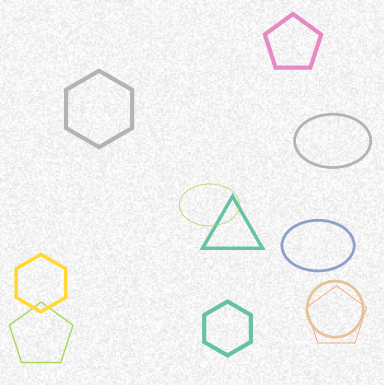[{"shape": "triangle", "thickness": 2.5, "radius": 0.45, "center": [0.604, 0.4]}, {"shape": "hexagon", "thickness": 3, "radius": 0.35, "center": [0.591, 0.147]}, {"shape": "pentagon", "thickness": 0.5, "radius": 0.41, "center": [0.874, 0.176]}, {"shape": "oval", "thickness": 2, "radius": 0.47, "center": [0.826, 0.362]}, {"shape": "pentagon", "thickness": 3, "radius": 0.38, "center": [0.761, 0.887]}, {"shape": "pentagon", "thickness": 1, "radius": 0.43, "center": [0.107, 0.129]}, {"shape": "oval", "thickness": 0.5, "radius": 0.39, "center": [0.544, 0.468]}, {"shape": "hexagon", "thickness": 2.5, "radius": 0.37, "center": [0.106, 0.265]}, {"shape": "circle", "thickness": 2, "radius": 0.36, "center": [0.87, 0.197]}, {"shape": "hexagon", "thickness": 3, "radius": 0.5, "center": [0.257, 0.717]}, {"shape": "oval", "thickness": 2, "radius": 0.49, "center": [0.864, 0.634]}]